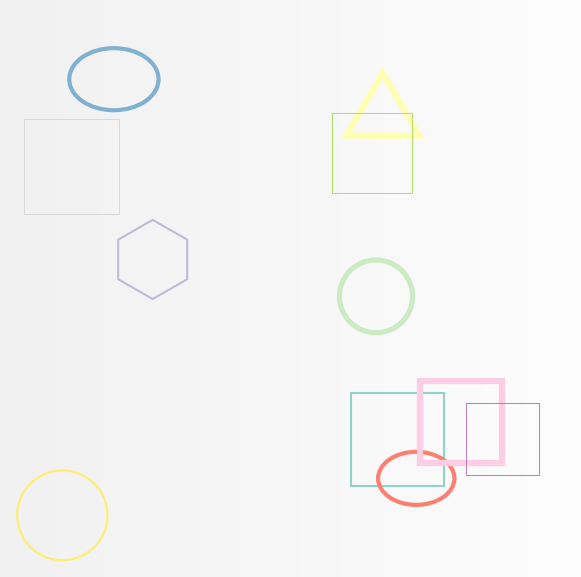[{"shape": "square", "thickness": 1, "radius": 0.4, "center": [0.684, 0.237]}, {"shape": "triangle", "thickness": 3, "radius": 0.36, "center": [0.658, 0.801]}, {"shape": "hexagon", "thickness": 1, "radius": 0.34, "center": [0.263, 0.55]}, {"shape": "oval", "thickness": 2, "radius": 0.33, "center": [0.716, 0.171]}, {"shape": "oval", "thickness": 2, "radius": 0.38, "center": [0.196, 0.862]}, {"shape": "square", "thickness": 0.5, "radius": 0.35, "center": [0.64, 0.735]}, {"shape": "square", "thickness": 3, "radius": 0.36, "center": [0.793, 0.268]}, {"shape": "square", "thickness": 0.5, "radius": 0.41, "center": [0.123, 0.711]}, {"shape": "square", "thickness": 0.5, "radius": 0.31, "center": [0.864, 0.24]}, {"shape": "circle", "thickness": 2.5, "radius": 0.32, "center": [0.647, 0.486]}, {"shape": "circle", "thickness": 1, "radius": 0.39, "center": [0.107, 0.107]}]